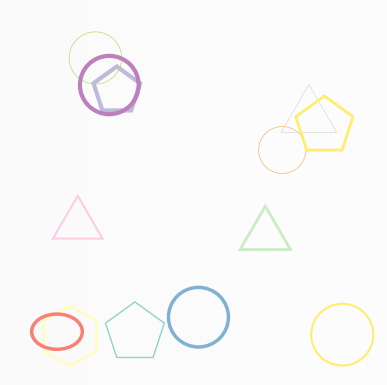[{"shape": "pentagon", "thickness": 1, "radius": 0.4, "center": [0.348, 0.136]}, {"shape": "hexagon", "thickness": 1.5, "radius": 0.39, "center": [0.181, 0.127]}, {"shape": "pentagon", "thickness": 3, "radius": 0.32, "center": [0.301, 0.764]}, {"shape": "oval", "thickness": 2.5, "radius": 0.33, "center": [0.147, 0.139]}, {"shape": "circle", "thickness": 2.5, "radius": 0.39, "center": [0.512, 0.176]}, {"shape": "circle", "thickness": 0.5, "radius": 0.31, "center": [0.728, 0.61]}, {"shape": "circle", "thickness": 0.5, "radius": 0.34, "center": [0.246, 0.849]}, {"shape": "triangle", "thickness": 1.5, "radius": 0.37, "center": [0.201, 0.417]}, {"shape": "triangle", "thickness": 0.5, "radius": 0.41, "center": [0.797, 0.698]}, {"shape": "circle", "thickness": 3, "radius": 0.38, "center": [0.282, 0.779]}, {"shape": "triangle", "thickness": 2, "radius": 0.38, "center": [0.685, 0.389]}, {"shape": "circle", "thickness": 1.5, "radius": 0.4, "center": [0.883, 0.131]}, {"shape": "pentagon", "thickness": 2, "radius": 0.39, "center": [0.837, 0.673]}]